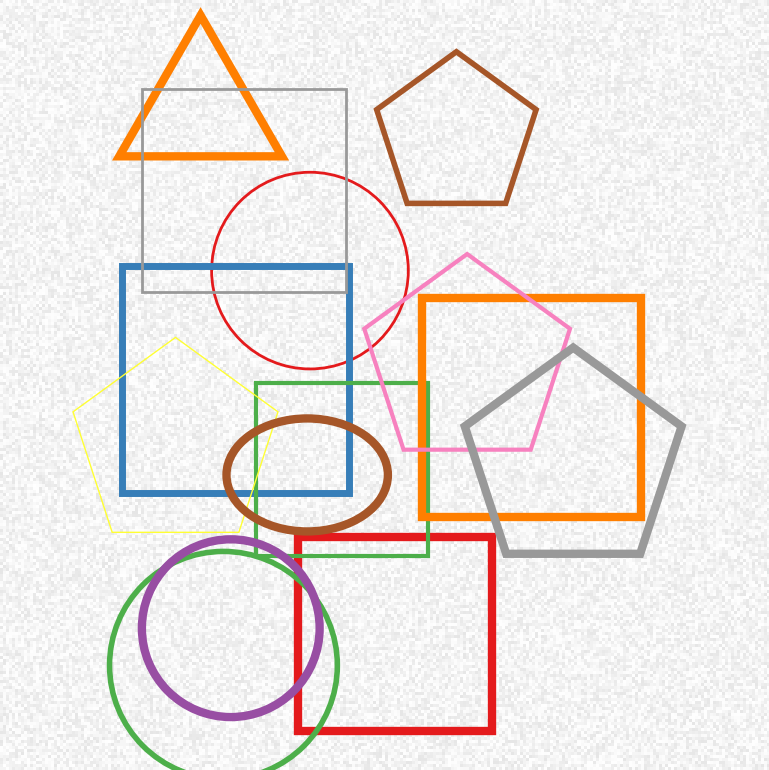[{"shape": "circle", "thickness": 1, "radius": 0.64, "center": [0.403, 0.649]}, {"shape": "square", "thickness": 3, "radius": 0.63, "center": [0.513, 0.177]}, {"shape": "square", "thickness": 2.5, "radius": 0.74, "center": [0.306, 0.507]}, {"shape": "circle", "thickness": 2, "radius": 0.74, "center": [0.29, 0.136]}, {"shape": "square", "thickness": 1.5, "radius": 0.56, "center": [0.444, 0.39]}, {"shape": "circle", "thickness": 3, "radius": 0.58, "center": [0.3, 0.184]}, {"shape": "triangle", "thickness": 3, "radius": 0.61, "center": [0.261, 0.858]}, {"shape": "square", "thickness": 3, "radius": 0.71, "center": [0.69, 0.47]}, {"shape": "pentagon", "thickness": 0.5, "radius": 0.7, "center": [0.228, 0.422]}, {"shape": "oval", "thickness": 3, "radius": 0.52, "center": [0.399, 0.383]}, {"shape": "pentagon", "thickness": 2, "radius": 0.54, "center": [0.593, 0.824]}, {"shape": "pentagon", "thickness": 1.5, "radius": 0.7, "center": [0.607, 0.53]}, {"shape": "square", "thickness": 1, "radius": 0.66, "center": [0.317, 0.753]}, {"shape": "pentagon", "thickness": 3, "radius": 0.74, "center": [0.744, 0.401]}]